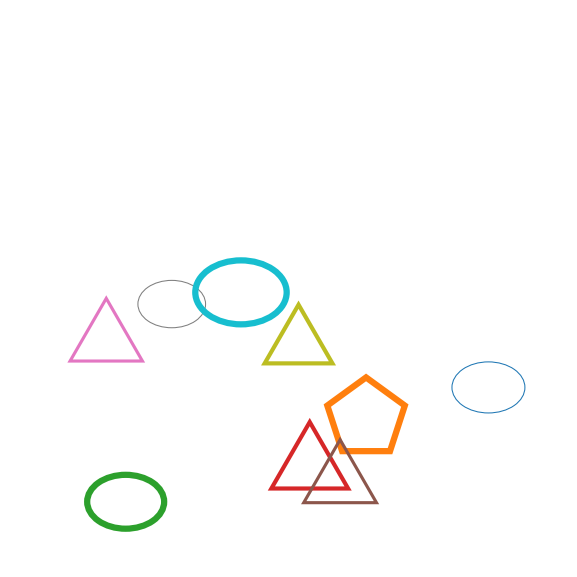[{"shape": "oval", "thickness": 0.5, "radius": 0.32, "center": [0.846, 0.328]}, {"shape": "pentagon", "thickness": 3, "radius": 0.35, "center": [0.634, 0.275]}, {"shape": "oval", "thickness": 3, "radius": 0.33, "center": [0.218, 0.13]}, {"shape": "triangle", "thickness": 2, "radius": 0.38, "center": [0.536, 0.192]}, {"shape": "triangle", "thickness": 1.5, "radius": 0.36, "center": [0.589, 0.165]}, {"shape": "triangle", "thickness": 1.5, "radius": 0.36, "center": [0.184, 0.41]}, {"shape": "oval", "thickness": 0.5, "radius": 0.29, "center": [0.297, 0.473]}, {"shape": "triangle", "thickness": 2, "radius": 0.34, "center": [0.517, 0.404]}, {"shape": "oval", "thickness": 3, "radius": 0.4, "center": [0.417, 0.493]}]